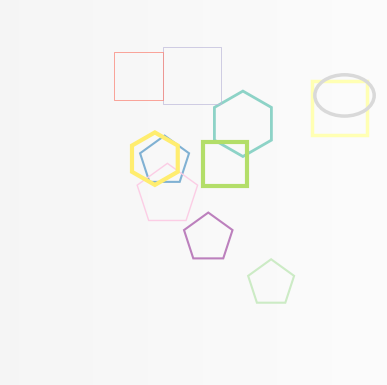[{"shape": "hexagon", "thickness": 2, "radius": 0.42, "center": [0.627, 0.678]}, {"shape": "square", "thickness": 2.5, "radius": 0.35, "center": [0.875, 0.719]}, {"shape": "square", "thickness": 0.5, "radius": 0.37, "center": [0.496, 0.804]}, {"shape": "square", "thickness": 0.5, "radius": 0.31, "center": [0.357, 0.803]}, {"shape": "pentagon", "thickness": 1.5, "radius": 0.33, "center": [0.425, 0.581]}, {"shape": "square", "thickness": 3, "radius": 0.29, "center": [0.58, 0.574]}, {"shape": "pentagon", "thickness": 1, "radius": 0.41, "center": [0.432, 0.494]}, {"shape": "oval", "thickness": 2.5, "radius": 0.38, "center": [0.889, 0.752]}, {"shape": "pentagon", "thickness": 1.5, "radius": 0.33, "center": [0.537, 0.382]}, {"shape": "pentagon", "thickness": 1.5, "radius": 0.31, "center": [0.7, 0.264]}, {"shape": "hexagon", "thickness": 3, "radius": 0.34, "center": [0.4, 0.588]}]